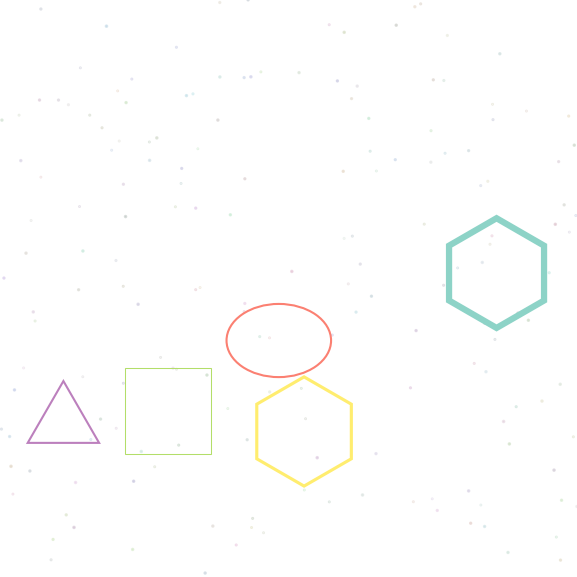[{"shape": "hexagon", "thickness": 3, "radius": 0.47, "center": [0.86, 0.526]}, {"shape": "oval", "thickness": 1, "radius": 0.45, "center": [0.483, 0.409]}, {"shape": "square", "thickness": 0.5, "radius": 0.37, "center": [0.291, 0.287]}, {"shape": "triangle", "thickness": 1, "radius": 0.36, "center": [0.11, 0.268]}, {"shape": "hexagon", "thickness": 1.5, "radius": 0.47, "center": [0.527, 0.252]}]